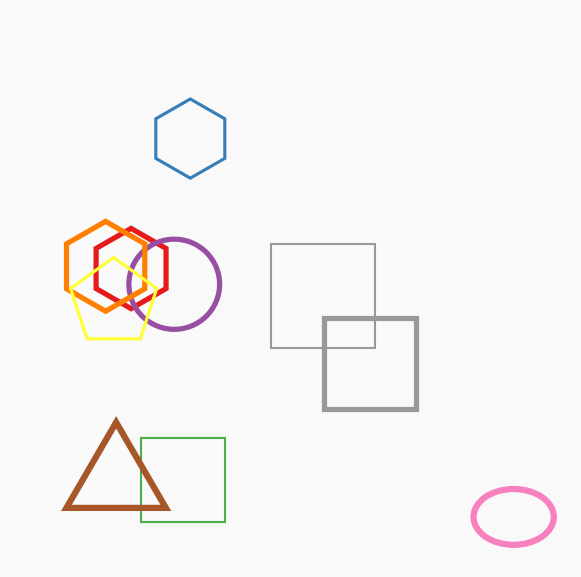[{"shape": "hexagon", "thickness": 2.5, "radius": 0.35, "center": [0.226, 0.534]}, {"shape": "hexagon", "thickness": 1.5, "radius": 0.34, "center": [0.327, 0.759]}, {"shape": "square", "thickness": 1, "radius": 0.36, "center": [0.314, 0.168]}, {"shape": "circle", "thickness": 2.5, "radius": 0.39, "center": [0.3, 0.507]}, {"shape": "hexagon", "thickness": 2.5, "radius": 0.39, "center": [0.182, 0.538]}, {"shape": "pentagon", "thickness": 1.5, "radius": 0.39, "center": [0.196, 0.476]}, {"shape": "triangle", "thickness": 3, "radius": 0.49, "center": [0.2, 0.169]}, {"shape": "oval", "thickness": 3, "radius": 0.35, "center": [0.884, 0.104]}, {"shape": "square", "thickness": 1, "radius": 0.45, "center": [0.556, 0.486]}, {"shape": "square", "thickness": 2.5, "radius": 0.39, "center": [0.637, 0.369]}]